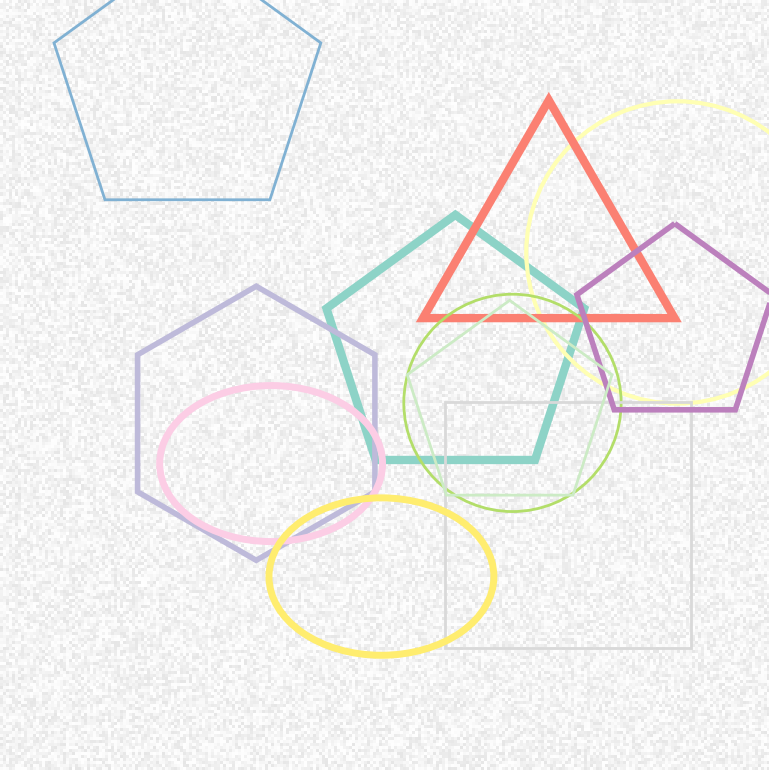[{"shape": "pentagon", "thickness": 3, "radius": 0.88, "center": [0.591, 0.545]}, {"shape": "circle", "thickness": 1.5, "radius": 0.98, "center": [0.88, 0.672]}, {"shape": "hexagon", "thickness": 2, "radius": 0.89, "center": [0.333, 0.45]}, {"shape": "triangle", "thickness": 3, "radius": 0.94, "center": [0.713, 0.681]}, {"shape": "pentagon", "thickness": 1, "radius": 0.91, "center": [0.243, 0.888]}, {"shape": "circle", "thickness": 1, "radius": 0.71, "center": [0.666, 0.477]}, {"shape": "oval", "thickness": 2.5, "radius": 0.72, "center": [0.352, 0.398]}, {"shape": "square", "thickness": 1, "radius": 0.8, "center": [0.737, 0.318]}, {"shape": "pentagon", "thickness": 2, "radius": 0.67, "center": [0.876, 0.576]}, {"shape": "pentagon", "thickness": 1, "radius": 0.7, "center": [0.662, 0.47]}, {"shape": "oval", "thickness": 2.5, "radius": 0.73, "center": [0.495, 0.251]}]